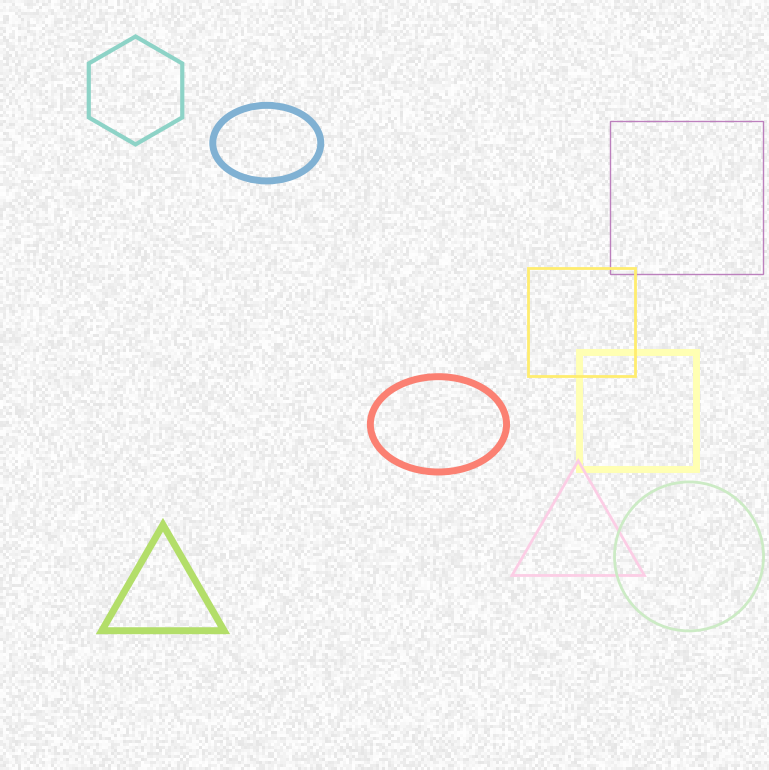[{"shape": "hexagon", "thickness": 1.5, "radius": 0.35, "center": [0.176, 0.883]}, {"shape": "square", "thickness": 2.5, "radius": 0.38, "center": [0.828, 0.467]}, {"shape": "oval", "thickness": 2.5, "radius": 0.44, "center": [0.569, 0.449]}, {"shape": "oval", "thickness": 2.5, "radius": 0.35, "center": [0.346, 0.814]}, {"shape": "triangle", "thickness": 2.5, "radius": 0.46, "center": [0.212, 0.227]}, {"shape": "triangle", "thickness": 1, "radius": 0.5, "center": [0.751, 0.302]}, {"shape": "square", "thickness": 0.5, "radius": 0.5, "center": [0.892, 0.743]}, {"shape": "circle", "thickness": 1, "radius": 0.48, "center": [0.895, 0.277]}, {"shape": "square", "thickness": 1, "radius": 0.35, "center": [0.756, 0.582]}]